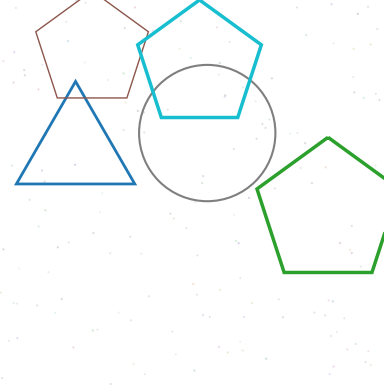[{"shape": "triangle", "thickness": 2, "radius": 0.89, "center": [0.196, 0.611]}, {"shape": "pentagon", "thickness": 2.5, "radius": 0.97, "center": [0.852, 0.449]}, {"shape": "pentagon", "thickness": 1, "radius": 0.77, "center": [0.239, 0.87]}, {"shape": "circle", "thickness": 1.5, "radius": 0.89, "center": [0.538, 0.654]}, {"shape": "pentagon", "thickness": 2.5, "radius": 0.84, "center": [0.518, 0.831]}]